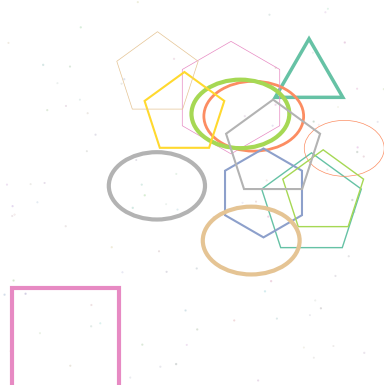[{"shape": "pentagon", "thickness": 1, "radius": 0.68, "center": [0.809, 0.467]}, {"shape": "triangle", "thickness": 2.5, "radius": 0.51, "center": [0.803, 0.798]}, {"shape": "oval", "thickness": 0.5, "radius": 0.52, "center": [0.894, 0.615]}, {"shape": "oval", "thickness": 2, "radius": 0.65, "center": [0.659, 0.698]}, {"shape": "hexagon", "thickness": 1.5, "radius": 0.58, "center": [0.684, 0.499]}, {"shape": "hexagon", "thickness": 0.5, "radius": 0.73, "center": [0.6, 0.746]}, {"shape": "square", "thickness": 3, "radius": 0.7, "center": [0.169, 0.113]}, {"shape": "pentagon", "thickness": 1, "radius": 0.55, "center": [0.839, 0.501]}, {"shape": "oval", "thickness": 3, "radius": 0.64, "center": [0.624, 0.704]}, {"shape": "pentagon", "thickness": 1.5, "radius": 0.54, "center": [0.479, 0.704]}, {"shape": "pentagon", "thickness": 0.5, "radius": 0.56, "center": [0.409, 0.807]}, {"shape": "oval", "thickness": 3, "radius": 0.63, "center": [0.652, 0.375]}, {"shape": "oval", "thickness": 3, "radius": 0.62, "center": [0.408, 0.517]}, {"shape": "pentagon", "thickness": 1.5, "radius": 0.64, "center": [0.709, 0.613]}]